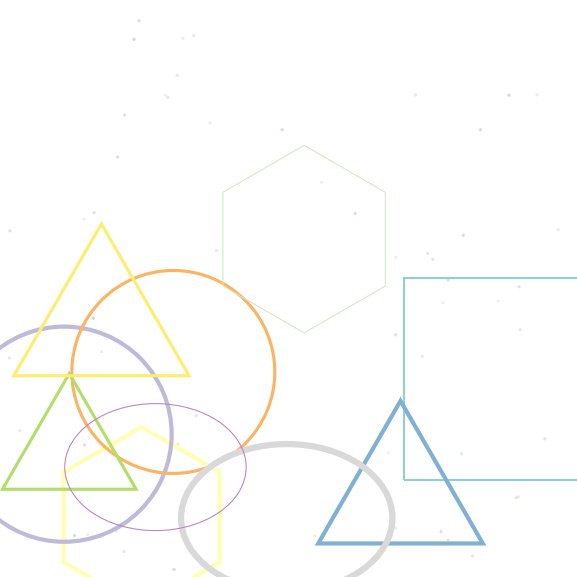[{"shape": "square", "thickness": 1, "radius": 0.87, "center": [0.875, 0.342]}, {"shape": "hexagon", "thickness": 2, "radius": 0.78, "center": [0.245, 0.104]}, {"shape": "circle", "thickness": 2, "radius": 0.93, "center": [0.111, 0.247]}, {"shape": "triangle", "thickness": 2, "radius": 0.82, "center": [0.694, 0.14]}, {"shape": "circle", "thickness": 1.5, "radius": 0.88, "center": [0.3, 0.355]}, {"shape": "triangle", "thickness": 1.5, "radius": 0.67, "center": [0.12, 0.219]}, {"shape": "oval", "thickness": 3, "radius": 0.92, "center": [0.497, 0.102]}, {"shape": "oval", "thickness": 0.5, "radius": 0.79, "center": [0.269, 0.19]}, {"shape": "hexagon", "thickness": 0.5, "radius": 0.81, "center": [0.527, 0.585]}, {"shape": "triangle", "thickness": 1.5, "radius": 0.88, "center": [0.176, 0.436]}]